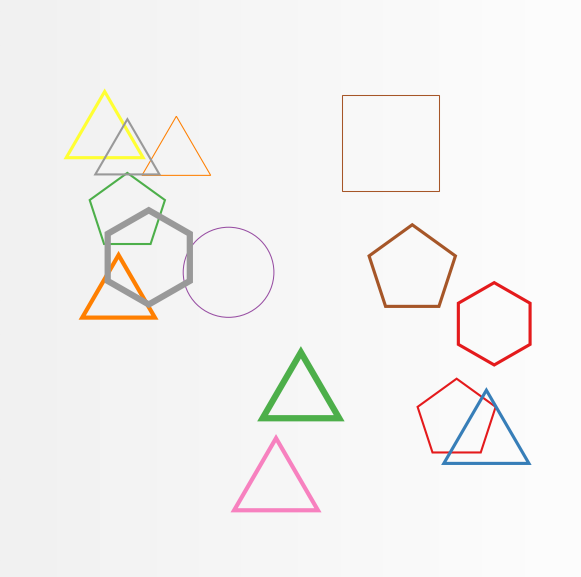[{"shape": "pentagon", "thickness": 1, "radius": 0.35, "center": [0.786, 0.273]}, {"shape": "hexagon", "thickness": 1.5, "radius": 0.36, "center": [0.85, 0.438]}, {"shape": "triangle", "thickness": 1.5, "radius": 0.42, "center": [0.837, 0.239]}, {"shape": "pentagon", "thickness": 1, "radius": 0.34, "center": [0.219, 0.632]}, {"shape": "triangle", "thickness": 3, "radius": 0.38, "center": [0.518, 0.313]}, {"shape": "circle", "thickness": 0.5, "radius": 0.39, "center": [0.393, 0.528]}, {"shape": "triangle", "thickness": 0.5, "radius": 0.34, "center": [0.303, 0.73]}, {"shape": "triangle", "thickness": 2, "radius": 0.36, "center": [0.204, 0.485]}, {"shape": "triangle", "thickness": 1.5, "radius": 0.38, "center": [0.18, 0.764]}, {"shape": "pentagon", "thickness": 1.5, "radius": 0.39, "center": [0.709, 0.532]}, {"shape": "square", "thickness": 0.5, "radius": 0.42, "center": [0.672, 0.752]}, {"shape": "triangle", "thickness": 2, "radius": 0.42, "center": [0.475, 0.157]}, {"shape": "hexagon", "thickness": 3, "radius": 0.41, "center": [0.256, 0.553]}, {"shape": "triangle", "thickness": 1, "radius": 0.32, "center": [0.219, 0.729]}]